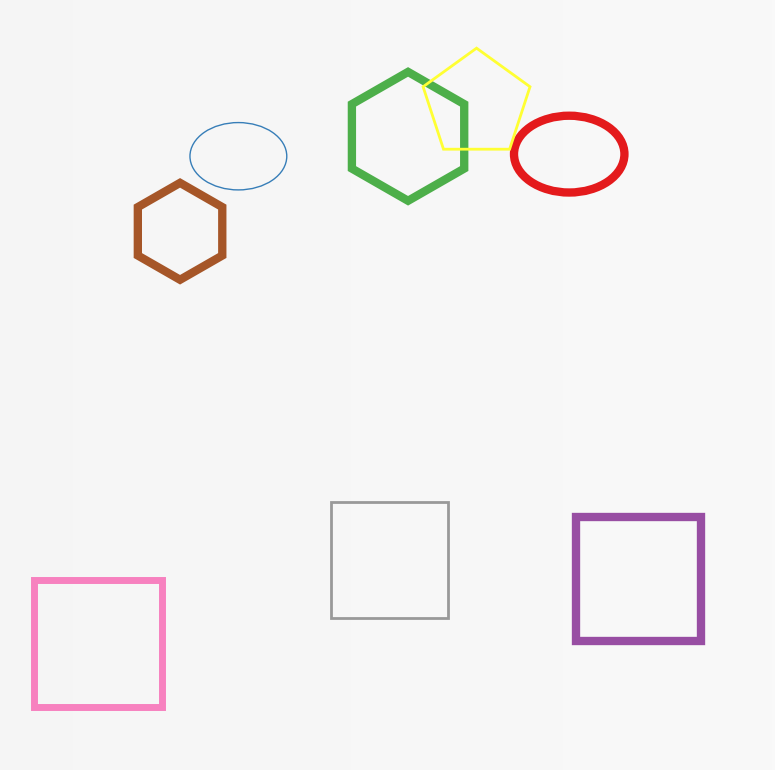[{"shape": "oval", "thickness": 3, "radius": 0.36, "center": [0.734, 0.8]}, {"shape": "oval", "thickness": 0.5, "radius": 0.31, "center": [0.308, 0.797]}, {"shape": "hexagon", "thickness": 3, "radius": 0.42, "center": [0.527, 0.823]}, {"shape": "square", "thickness": 3, "radius": 0.4, "center": [0.824, 0.247]}, {"shape": "pentagon", "thickness": 1, "radius": 0.36, "center": [0.615, 0.865]}, {"shape": "hexagon", "thickness": 3, "radius": 0.31, "center": [0.232, 0.7]}, {"shape": "square", "thickness": 2.5, "radius": 0.41, "center": [0.127, 0.164]}, {"shape": "square", "thickness": 1, "radius": 0.38, "center": [0.503, 0.273]}]